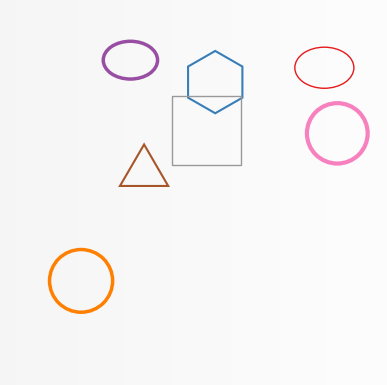[{"shape": "oval", "thickness": 1, "radius": 0.38, "center": [0.837, 0.824]}, {"shape": "hexagon", "thickness": 1.5, "radius": 0.4, "center": [0.555, 0.787]}, {"shape": "oval", "thickness": 2.5, "radius": 0.35, "center": [0.337, 0.844]}, {"shape": "circle", "thickness": 2.5, "radius": 0.41, "center": [0.209, 0.27]}, {"shape": "triangle", "thickness": 1.5, "radius": 0.36, "center": [0.372, 0.553]}, {"shape": "circle", "thickness": 3, "radius": 0.39, "center": [0.87, 0.654]}, {"shape": "square", "thickness": 1, "radius": 0.45, "center": [0.533, 0.662]}]